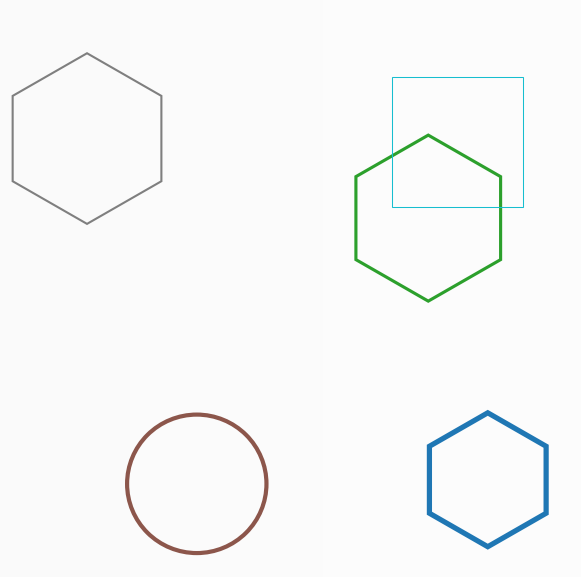[{"shape": "hexagon", "thickness": 2.5, "radius": 0.58, "center": [0.839, 0.168]}, {"shape": "hexagon", "thickness": 1.5, "radius": 0.72, "center": [0.737, 0.621]}, {"shape": "circle", "thickness": 2, "radius": 0.6, "center": [0.339, 0.161]}, {"shape": "hexagon", "thickness": 1, "radius": 0.74, "center": [0.15, 0.759]}, {"shape": "square", "thickness": 0.5, "radius": 0.56, "center": [0.787, 0.753]}]